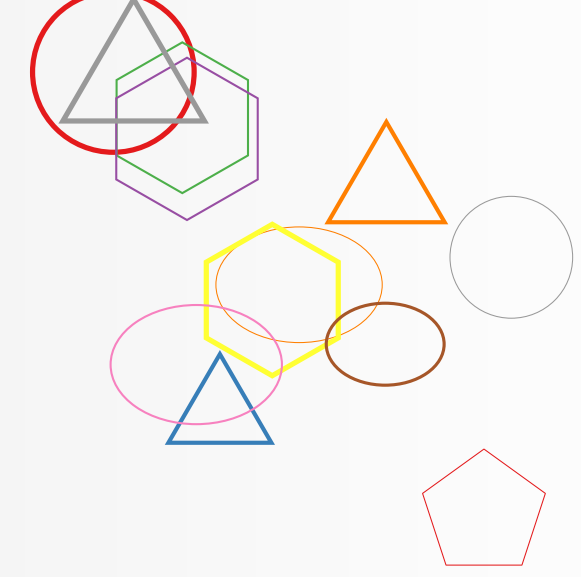[{"shape": "circle", "thickness": 2.5, "radius": 0.69, "center": [0.195, 0.874]}, {"shape": "pentagon", "thickness": 0.5, "radius": 0.56, "center": [0.833, 0.11]}, {"shape": "triangle", "thickness": 2, "radius": 0.51, "center": [0.378, 0.284]}, {"shape": "hexagon", "thickness": 1, "radius": 0.65, "center": [0.314, 0.795]}, {"shape": "hexagon", "thickness": 1, "radius": 0.7, "center": [0.322, 0.759]}, {"shape": "triangle", "thickness": 2, "radius": 0.58, "center": [0.665, 0.672]}, {"shape": "oval", "thickness": 0.5, "radius": 0.72, "center": [0.515, 0.506]}, {"shape": "hexagon", "thickness": 2.5, "radius": 0.66, "center": [0.468, 0.48]}, {"shape": "oval", "thickness": 1.5, "radius": 0.51, "center": [0.663, 0.403]}, {"shape": "oval", "thickness": 1, "radius": 0.74, "center": [0.338, 0.368]}, {"shape": "triangle", "thickness": 2.5, "radius": 0.7, "center": [0.23, 0.86]}, {"shape": "circle", "thickness": 0.5, "radius": 0.53, "center": [0.88, 0.554]}]